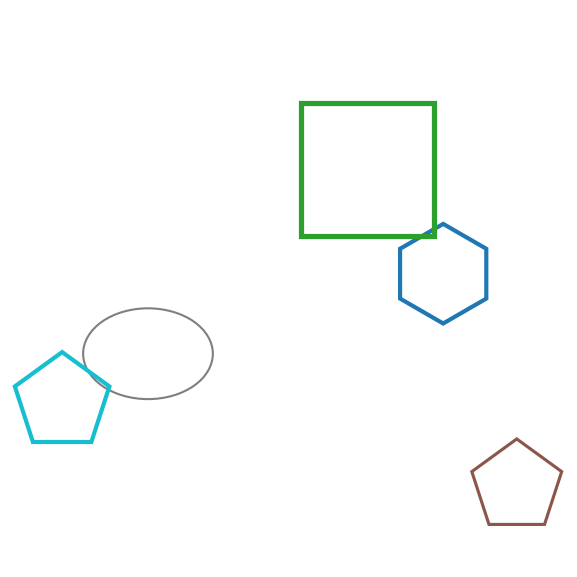[{"shape": "hexagon", "thickness": 2, "radius": 0.43, "center": [0.767, 0.525]}, {"shape": "square", "thickness": 2.5, "radius": 0.58, "center": [0.637, 0.705]}, {"shape": "pentagon", "thickness": 1.5, "radius": 0.41, "center": [0.895, 0.157]}, {"shape": "oval", "thickness": 1, "radius": 0.56, "center": [0.256, 0.387]}, {"shape": "pentagon", "thickness": 2, "radius": 0.43, "center": [0.108, 0.303]}]